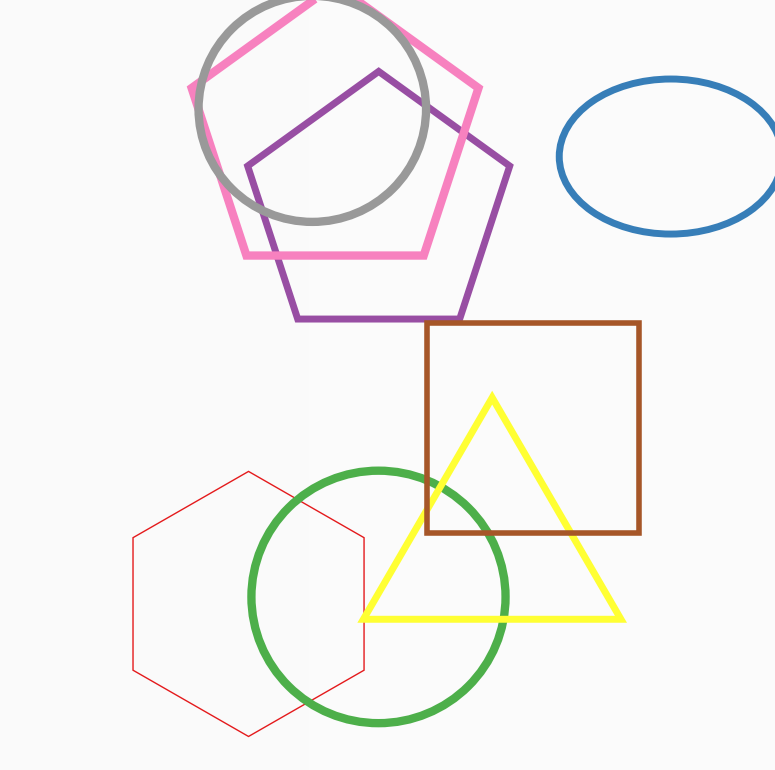[{"shape": "hexagon", "thickness": 0.5, "radius": 0.86, "center": [0.321, 0.216]}, {"shape": "oval", "thickness": 2.5, "radius": 0.72, "center": [0.865, 0.797]}, {"shape": "circle", "thickness": 3, "radius": 0.82, "center": [0.488, 0.225]}, {"shape": "pentagon", "thickness": 2.5, "radius": 0.89, "center": [0.489, 0.729]}, {"shape": "triangle", "thickness": 2.5, "radius": 0.96, "center": [0.635, 0.292]}, {"shape": "square", "thickness": 2, "radius": 0.68, "center": [0.688, 0.444]}, {"shape": "pentagon", "thickness": 3, "radius": 0.97, "center": [0.432, 0.826]}, {"shape": "circle", "thickness": 3, "radius": 0.73, "center": [0.403, 0.859]}]